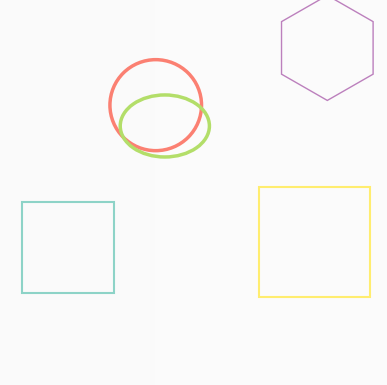[{"shape": "square", "thickness": 1.5, "radius": 0.59, "center": [0.175, 0.358]}, {"shape": "circle", "thickness": 2.5, "radius": 0.59, "center": [0.402, 0.727]}, {"shape": "oval", "thickness": 2.5, "radius": 0.58, "center": [0.425, 0.673]}, {"shape": "hexagon", "thickness": 1, "radius": 0.68, "center": [0.845, 0.876]}, {"shape": "square", "thickness": 1.5, "radius": 0.72, "center": [0.813, 0.372]}]